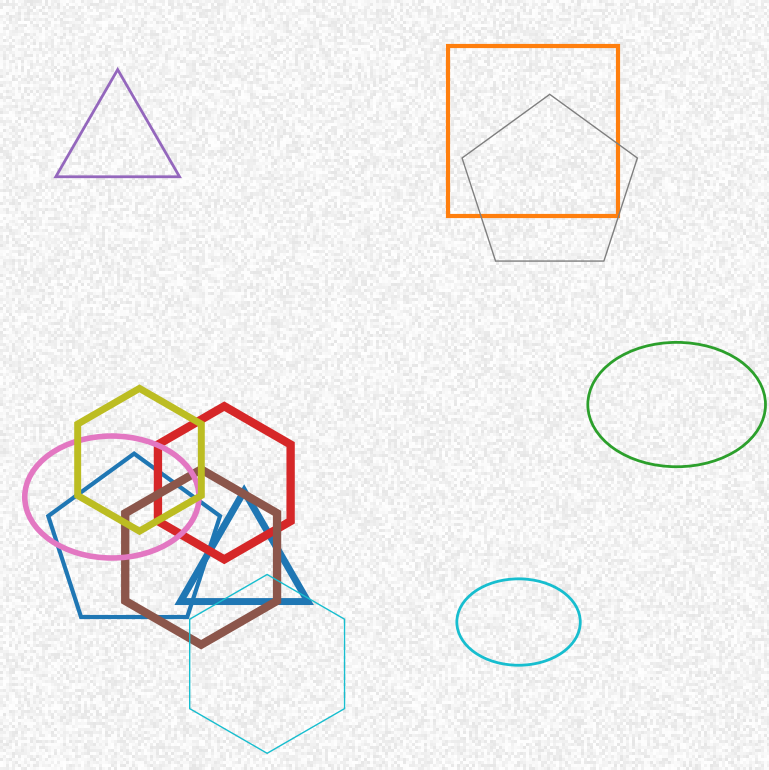[{"shape": "pentagon", "thickness": 1.5, "radius": 0.59, "center": [0.174, 0.294]}, {"shape": "triangle", "thickness": 2.5, "radius": 0.48, "center": [0.317, 0.267]}, {"shape": "square", "thickness": 1.5, "radius": 0.55, "center": [0.692, 0.83]}, {"shape": "oval", "thickness": 1, "radius": 0.58, "center": [0.879, 0.475]}, {"shape": "hexagon", "thickness": 3, "radius": 0.5, "center": [0.291, 0.373]}, {"shape": "triangle", "thickness": 1, "radius": 0.46, "center": [0.153, 0.817]}, {"shape": "hexagon", "thickness": 3, "radius": 0.57, "center": [0.261, 0.277]}, {"shape": "oval", "thickness": 2, "radius": 0.57, "center": [0.145, 0.355]}, {"shape": "pentagon", "thickness": 0.5, "radius": 0.6, "center": [0.714, 0.758]}, {"shape": "hexagon", "thickness": 2.5, "radius": 0.46, "center": [0.181, 0.403]}, {"shape": "oval", "thickness": 1, "radius": 0.4, "center": [0.673, 0.192]}, {"shape": "hexagon", "thickness": 0.5, "radius": 0.58, "center": [0.347, 0.138]}]